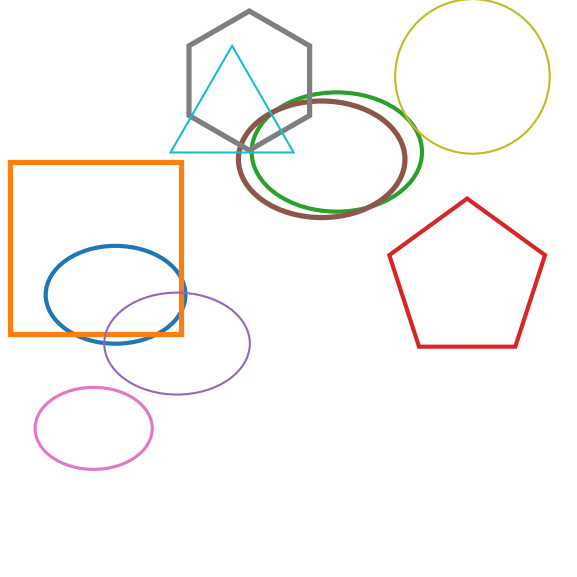[{"shape": "oval", "thickness": 2, "radius": 0.6, "center": [0.2, 0.489]}, {"shape": "square", "thickness": 2.5, "radius": 0.74, "center": [0.165, 0.57]}, {"shape": "oval", "thickness": 2, "radius": 0.74, "center": [0.583, 0.736]}, {"shape": "pentagon", "thickness": 2, "radius": 0.71, "center": [0.809, 0.514]}, {"shape": "oval", "thickness": 1, "radius": 0.63, "center": [0.307, 0.404]}, {"shape": "oval", "thickness": 2.5, "radius": 0.72, "center": [0.557, 0.723]}, {"shape": "oval", "thickness": 1.5, "radius": 0.51, "center": [0.162, 0.257]}, {"shape": "hexagon", "thickness": 2.5, "radius": 0.6, "center": [0.432, 0.859]}, {"shape": "circle", "thickness": 1, "radius": 0.67, "center": [0.818, 0.867]}, {"shape": "triangle", "thickness": 1, "radius": 0.62, "center": [0.402, 0.797]}]